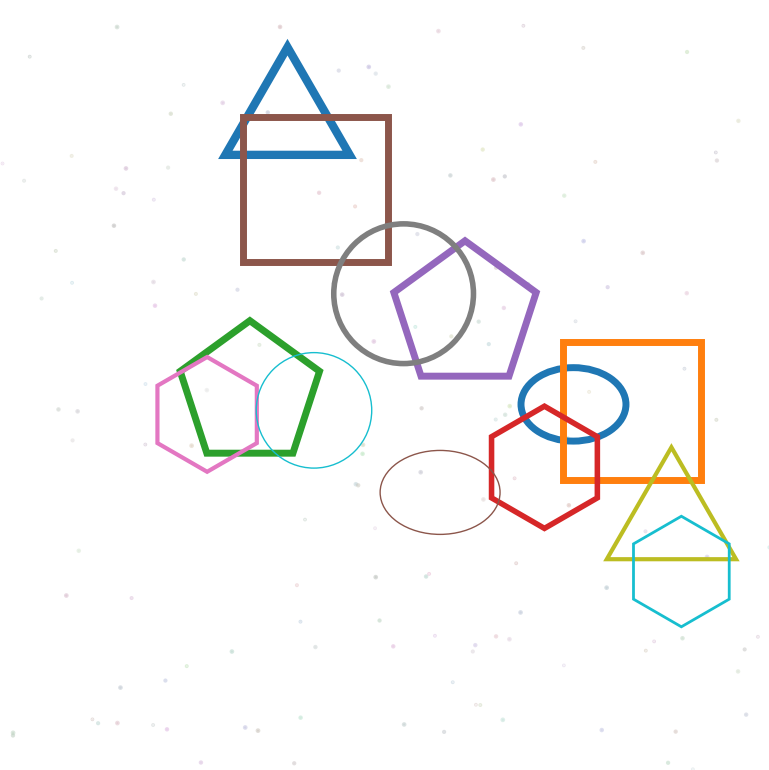[{"shape": "oval", "thickness": 2.5, "radius": 0.34, "center": [0.745, 0.475]}, {"shape": "triangle", "thickness": 3, "radius": 0.47, "center": [0.373, 0.845]}, {"shape": "square", "thickness": 2.5, "radius": 0.45, "center": [0.821, 0.466]}, {"shape": "pentagon", "thickness": 2.5, "radius": 0.48, "center": [0.325, 0.488]}, {"shape": "hexagon", "thickness": 2, "radius": 0.4, "center": [0.707, 0.393]}, {"shape": "pentagon", "thickness": 2.5, "radius": 0.49, "center": [0.604, 0.59]}, {"shape": "oval", "thickness": 0.5, "radius": 0.39, "center": [0.572, 0.361]}, {"shape": "square", "thickness": 2.5, "radius": 0.47, "center": [0.409, 0.754]}, {"shape": "hexagon", "thickness": 1.5, "radius": 0.37, "center": [0.269, 0.462]}, {"shape": "circle", "thickness": 2, "radius": 0.45, "center": [0.524, 0.619]}, {"shape": "triangle", "thickness": 1.5, "radius": 0.48, "center": [0.872, 0.322]}, {"shape": "circle", "thickness": 0.5, "radius": 0.37, "center": [0.408, 0.467]}, {"shape": "hexagon", "thickness": 1, "radius": 0.36, "center": [0.885, 0.258]}]